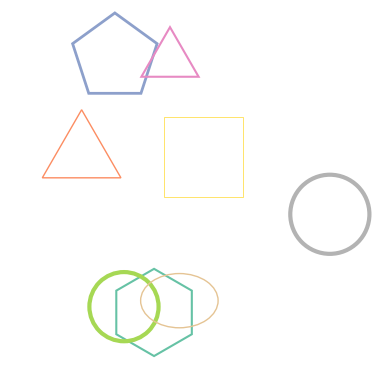[{"shape": "hexagon", "thickness": 1.5, "radius": 0.57, "center": [0.4, 0.188]}, {"shape": "triangle", "thickness": 1, "radius": 0.59, "center": [0.212, 0.597]}, {"shape": "pentagon", "thickness": 2, "radius": 0.58, "center": [0.298, 0.851]}, {"shape": "triangle", "thickness": 1.5, "radius": 0.43, "center": [0.442, 0.844]}, {"shape": "circle", "thickness": 3, "radius": 0.45, "center": [0.322, 0.203]}, {"shape": "square", "thickness": 0.5, "radius": 0.51, "center": [0.528, 0.592]}, {"shape": "oval", "thickness": 1, "radius": 0.5, "center": [0.466, 0.219]}, {"shape": "circle", "thickness": 3, "radius": 0.51, "center": [0.857, 0.443]}]